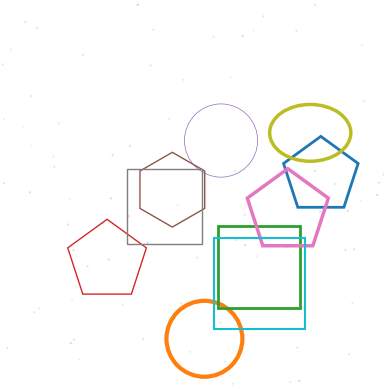[{"shape": "pentagon", "thickness": 2, "radius": 0.51, "center": [0.833, 0.544]}, {"shape": "circle", "thickness": 3, "radius": 0.49, "center": [0.531, 0.12]}, {"shape": "square", "thickness": 2, "radius": 0.53, "center": [0.673, 0.306]}, {"shape": "pentagon", "thickness": 1, "radius": 0.54, "center": [0.278, 0.323]}, {"shape": "circle", "thickness": 0.5, "radius": 0.48, "center": [0.574, 0.635]}, {"shape": "hexagon", "thickness": 1, "radius": 0.49, "center": [0.448, 0.507]}, {"shape": "pentagon", "thickness": 2.5, "radius": 0.55, "center": [0.748, 0.451]}, {"shape": "square", "thickness": 1, "radius": 0.49, "center": [0.427, 0.463]}, {"shape": "oval", "thickness": 2.5, "radius": 0.53, "center": [0.806, 0.655]}, {"shape": "square", "thickness": 1.5, "radius": 0.59, "center": [0.673, 0.265]}]